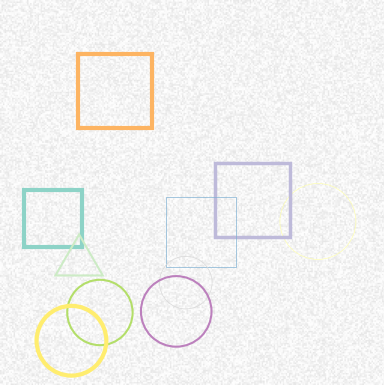[{"shape": "square", "thickness": 3, "radius": 0.37, "center": [0.137, 0.432]}, {"shape": "circle", "thickness": 0.5, "radius": 0.49, "center": [0.826, 0.425]}, {"shape": "square", "thickness": 2.5, "radius": 0.48, "center": [0.656, 0.48]}, {"shape": "square", "thickness": 0.5, "radius": 0.46, "center": [0.522, 0.398]}, {"shape": "square", "thickness": 3, "radius": 0.48, "center": [0.299, 0.765]}, {"shape": "circle", "thickness": 1.5, "radius": 0.42, "center": [0.26, 0.188]}, {"shape": "circle", "thickness": 0.5, "radius": 0.34, "center": [0.483, 0.266]}, {"shape": "circle", "thickness": 1.5, "radius": 0.46, "center": [0.458, 0.191]}, {"shape": "triangle", "thickness": 1.5, "radius": 0.36, "center": [0.205, 0.32]}, {"shape": "circle", "thickness": 3, "radius": 0.45, "center": [0.186, 0.115]}]